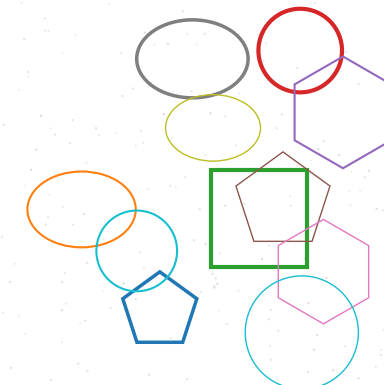[{"shape": "pentagon", "thickness": 2.5, "radius": 0.51, "center": [0.415, 0.193]}, {"shape": "oval", "thickness": 1.5, "radius": 0.7, "center": [0.212, 0.456]}, {"shape": "square", "thickness": 3, "radius": 0.63, "center": [0.672, 0.433]}, {"shape": "circle", "thickness": 3, "radius": 0.54, "center": [0.78, 0.869]}, {"shape": "hexagon", "thickness": 1.5, "radius": 0.73, "center": [0.891, 0.708]}, {"shape": "pentagon", "thickness": 1, "radius": 0.64, "center": [0.735, 0.477]}, {"shape": "hexagon", "thickness": 1, "radius": 0.68, "center": [0.84, 0.294]}, {"shape": "oval", "thickness": 2.5, "radius": 0.72, "center": [0.5, 0.847]}, {"shape": "oval", "thickness": 1, "radius": 0.62, "center": [0.553, 0.668]}, {"shape": "circle", "thickness": 1.5, "radius": 0.52, "center": [0.355, 0.348]}, {"shape": "circle", "thickness": 1, "radius": 0.73, "center": [0.784, 0.136]}]